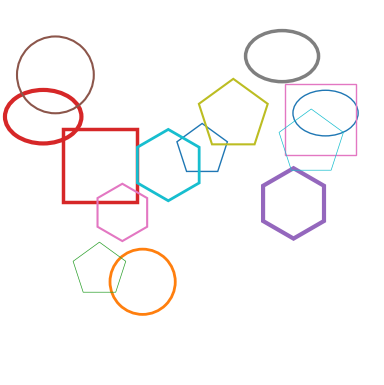[{"shape": "oval", "thickness": 1, "radius": 0.42, "center": [0.846, 0.706]}, {"shape": "pentagon", "thickness": 1, "radius": 0.34, "center": [0.525, 0.61]}, {"shape": "circle", "thickness": 2, "radius": 0.42, "center": [0.37, 0.268]}, {"shape": "pentagon", "thickness": 0.5, "radius": 0.36, "center": [0.258, 0.299]}, {"shape": "square", "thickness": 2.5, "radius": 0.48, "center": [0.26, 0.57]}, {"shape": "oval", "thickness": 3, "radius": 0.5, "center": [0.112, 0.697]}, {"shape": "hexagon", "thickness": 3, "radius": 0.46, "center": [0.762, 0.472]}, {"shape": "circle", "thickness": 1.5, "radius": 0.5, "center": [0.144, 0.806]}, {"shape": "square", "thickness": 1, "radius": 0.46, "center": [0.833, 0.689]}, {"shape": "hexagon", "thickness": 1.5, "radius": 0.37, "center": [0.318, 0.448]}, {"shape": "oval", "thickness": 2.5, "radius": 0.47, "center": [0.733, 0.854]}, {"shape": "pentagon", "thickness": 1.5, "radius": 0.47, "center": [0.606, 0.701]}, {"shape": "hexagon", "thickness": 2, "radius": 0.46, "center": [0.437, 0.571]}, {"shape": "pentagon", "thickness": 0.5, "radius": 0.44, "center": [0.808, 0.629]}]